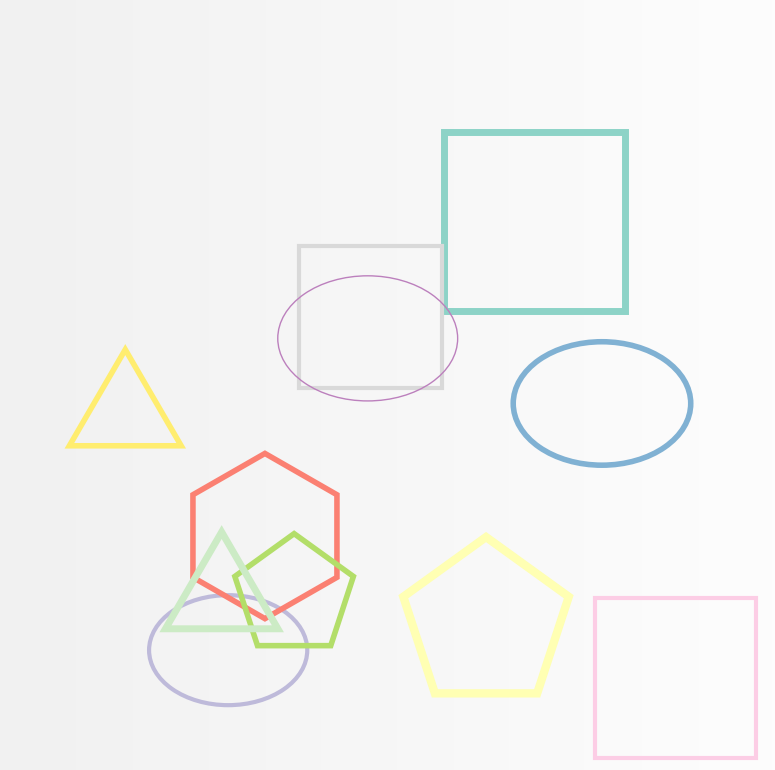[{"shape": "square", "thickness": 2.5, "radius": 0.58, "center": [0.69, 0.712]}, {"shape": "pentagon", "thickness": 3, "radius": 0.56, "center": [0.627, 0.19]}, {"shape": "oval", "thickness": 1.5, "radius": 0.51, "center": [0.294, 0.156]}, {"shape": "hexagon", "thickness": 2, "radius": 0.54, "center": [0.342, 0.304]}, {"shape": "oval", "thickness": 2, "radius": 0.57, "center": [0.777, 0.476]}, {"shape": "pentagon", "thickness": 2, "radius": 0.4, "center": [0.38, 0.227]}, {"shape": "square", "thickness": 1.5, "radius": 0.52, "center": [0.871, 0.119]}, {"shape": "square", "thickness": 1.5, "radius": 0.46, "center": [0.479, 0.588]}, {"shape": "oval", "thickness": 0.5, "radius": 0.58, "center": [0.474, 0.561]}, {"shape": "triangle", "thickness": 2.5, "radius": 0.42, "center": [0.286, 0.225]}, {"shape": "triangle", "thickness": 2, "radius": 0.42, "center": [0.162, 0.463]}]